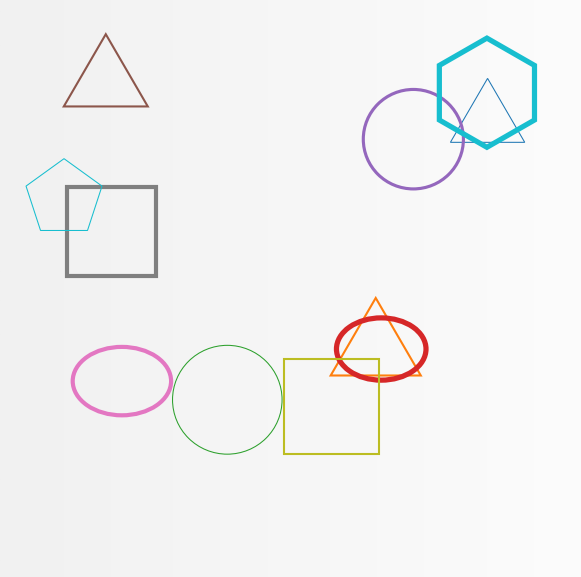[{"shape": "triangle", "thickness": 0.5, "radius": 0.37, "center": [0.839, 0.79]}, {"shape": "triangle", "thickness": 1, "radius": 0.45, "center": [0.646, 0.394]}, {"shape": "circle", "thickness": 0.5, "radius": 0.47, "center": [0.391, 0.307]}, {"shape": "oval", "thickness": 2.5, "radius": 0.39, "center": [0.656, 0.395]}, {"shape": "circle", "thickness": 1.5, "radius": 0.43, "center": [0.711, 0.758]}, {"shape": "triangle", "thickness": 1, "radius": 0.42, "center": [0.182, 0.857]}, {"shape": "oval", "thickness": 2, "radius": 0.42, "center": [0.21, 0.339]}, {"shape": "square", "thickness": 2, "radius": 0.39, "center": [0.192, 0.599]}, {"shape": "square", "thickness": 1, "radius": 0.41, "center": [0.57, 0.295]}, {"shape": "pentagon", "thickness": 0.5, "radius": 0.34, "center": [0.11, 0.656]}, {"shape": "hexagon", "thickness": 2.5, "radius": 0.47, "center": [0.838, 0.839]}]